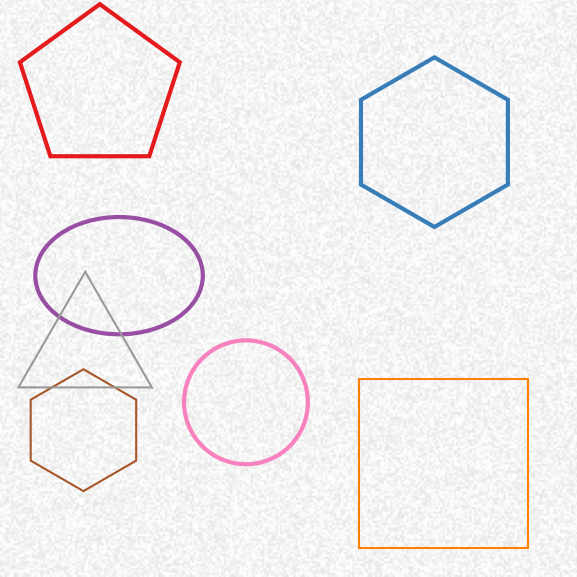[{"shape": "pentagon", "thickness": 2, "radius": 0.73, "center": [0.173, 0.846]}, {"shape": "hexagon", "thickness": 2, "radius": 0.73, "center": [0.752, 0.753]}, {"shape": "oval", "thickness": 2, "radius": 0.73, "center": [0.206, 0.522]}, {"shape": "square", "thickness": 1, "radius": 0.73, "center": [0.767, 0.197]}, {"shape": "hexagon", "thickness": 1, "radius": 0.53, "center": [0.144, 0.254]}, {"shape": "circle", "thickness": 2, "radius": 0.54, "center": [0.426, 0.303]}, {"shape": "triangle", "thickness": 1, "radius": 0.67, "center": [0.147, 0.395]}]